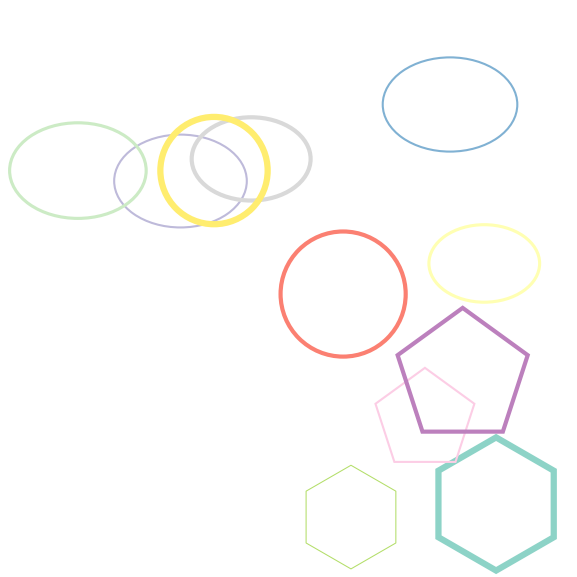[{"shape": "hexagon", "thickness": 3, "radius": 0.58, "center": [0.859, 0.126]}, {"shape": "oval", "thickness": 1.5, "radius": 0.48, "center": [0.839, 0.543]}, {"shape": "oval", "thickness": 1, "radius": 0.57, "center": [0.313, 0.686]}, {"shape": "circle", "thickness": 2, "radius": 0.54, "center": [0.594, 0.49]}, {"shape": "oval", "thickness": 1, "radius": 0.58, "center": [0.779, 0.818]}, {"shape": "hexagon", "thickness": 0.5, "radius": 0.45, "center": [0.608, 0.104]}, {"shape": "pentagon", "thickness": 1, "radius": 0.45, "center": [0.736, 0.272]}, {"shape": "oval", "thickness": 2, "radius": 0.51, "center": [0.435, 0.724]}, {"shape": "pentagon", "thickness": 2, "radius": 0.59, "center": [0.801, 0.348]}, {"shape": "oval", "thickness": 1.5, "radius": 0.59, "center": [0.135, 0.704]}, {"shape": "circle", "thickness": 3, "radius": 0.46, "center": [0.371, 0.704]}]